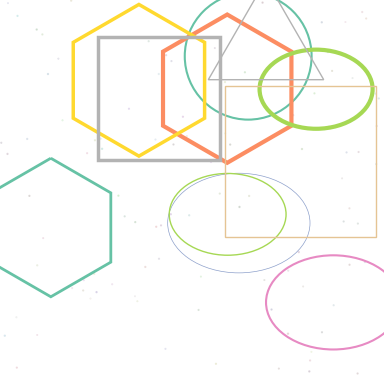[{"shape": "circle", "thickness": 1.5, "radius": 0.82, "center": [0.645, 0.854]}, {"shape": "hexagon", "thickness": 2, "radius": 0.9, "center": [0.132, 0.409]}, {"shape": "hexagon", "thickness": 3, "radius": 0.96, "center": [0.59, 0.77]}, {"shape": "oval", "thickness": 0.5, "radius": 0.92, "center": [0.62, 0.421]}, {"shape": "oval", "thickness": 1.5, "radius": 0.87, "center": [0.866, 0.215]}, {"shape": "oval", "thickness": 3, "radius": 0.73, "center": [0.821, 0.768]}, {"shape": "oval", "thickness": 1, "radius": 0.76, "center": [0.591, 0.443]}, {"shape": "hexagon", "thickness": 2.5, "radius": 0.98, "center": [0.361, 0.791]}, {"shape": "square", "thickness": 1, "radius": 0.98, "center": [0.781, 0.58]}, {"shape": "square", "thickness": 2.5, "radius": 0.8, "center": [0.413, 0.745]}, {"shape": "triangle", "thickness": 1, "radius": 0.87, "center": [0.691, 0.88]}]